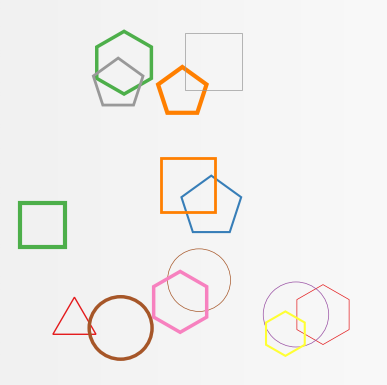[{"shape": "hexagon", "thickness": 0.5, "radius": 0.39, "center": [0.834, 0.183]}, {"shape": "triangle", "thickness": 1, "radius": 0.32, "center": [0.192, 0.164]}, {"shape": "pentagon", "thickness": 1.5, "radius": 0.41, "center": [0.545, 0.463]}, {"shape": "hexagon", "thickness": 2.5, "radius": 0.41, "center": [0.32, 0.837]}, {"shape": "square", "thickness": 3, "radius": 0.29, "center": [0.11, 0.416]}, {"shape": "circle", "thickness": 0.5, "radius": 0.42, "center": [0.764, 0.183]}, {"shape": "square", "thickness": 2, "radius": 0.35, "center": [0.485, 0.52]}, {"shape": "pentagon", "thickness": 3, "radius": 0.33, "center": [0.47, 0.76]}, {"shape": "hexagon", "thickness": 1.5, "radius": 0.29, "center": [0.736, 0.133]}, {"shape": "circle", "thickness": 0.5, "radius": 0.41, "center": [0.514, 0.272]}, {"shape": "circle", "thickness": 2.5, "radius": 0.41, "center": [0.311, 0.148]}, {"shape": "hexagon", "thickness": 2.5, "radius": 0.4, "center": [0.465, 0.216]}, {"shape": "pentagon", "thickness": 2, "radius": 0.34, "center": [0.305, 0.782]}, {"shape": "square", "thickness": 0.5, "radius": 0.37, "center": [0.55, 0.84]}]